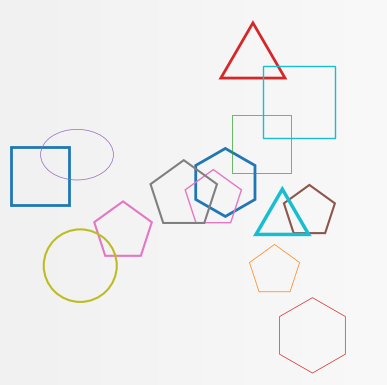[{"shape": "hexagon", "thickness": 2, "radius": 0.44, "center": [0.582, 0.526]}, {"shape": "square", "thickness": 2, "radius": 0.38, "center": [0.102, 0.543]}, {"shape": "pentagon", "thickness": 0.5, "radius": 0.34, "center": [0.709, 0.297]}, {"shape": "square", "thickness": 0.5, "radius": 0.38, "center": [0.675, 0.627]}, {"shape": "hexagon", "thickness": 0.5, "radius": 0.49, "center": [0.806, 0.129]}, {"shape": "triangle", "thickness": 2, "radius": 0.48, "center": [0.653, 0.845]}, {"shape": "oval", "thickness": 0.5, "radius": 0.47, "center": [0.199, 0.598]}, {"shape": "pentagon", "thickness": 1.5, "radius": 0.35, "center": [0.798, 0.45]}, {"shape": "pentagon", "thickness": 1.5, "radius": 0.39, "center": [0.317, 0.399]}, {"shape": "pentagon", "thickness": 1, "radius": 0.38, "center": [0.55, 0.483]}, {"shape": "pentagon", "thickness": 1.5, "radius": 0.45, "center": [0.474, 0.494]}, {"shape": "circle", "thickness": 1.5, "radius": 0.47, "center": [0.207, 0.31]}, {"shape": "triangle", "thickness": 2.5, "radius": 0.39, "center": [0.729, 0.43]}, {"shape": "square", "thickness": 1, "radius": 0.47, "center": [0.772, 0.736]}]